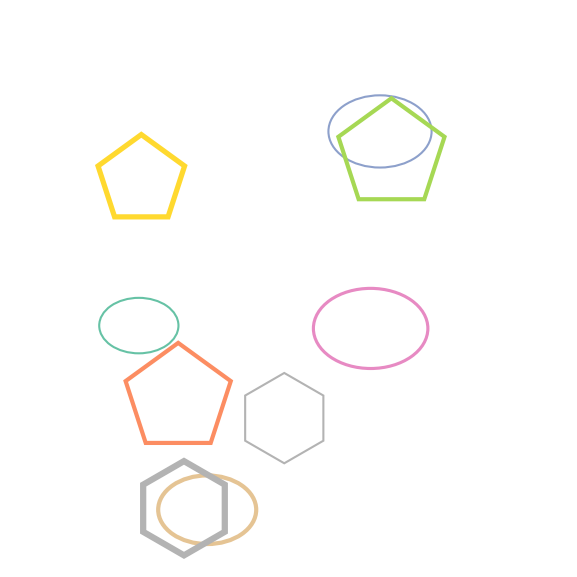[{"shape": "oval", "thickness": 1, "radius": 0.34, "center": [0.24, 0.435]}, {"shape": "pentagon", "thickness": 2, "radius": 0.48, "center": [0.309, 0.31]}, {"shape": "oval", "thickness": 1, "radius": 0.45, "center": [0.658, 0.772]}, {"shape": "oval", "thickness": 1.5, "radius": 0.5, "center": [0.642, 0.43]}, {"shape": "pentagon", "thickness": 2, "radius": 0.48, "center": [0.678, 0.732]}, {"shape": "pentagon", "thickness": 2.5, "radius": 0.39, "center": [0.245, 0.687]}, {"shape": "oval", "thickness": 2, "radius": 0.42, "center": [0.359, 0.116]}, {"shape": "hexagon", "thickness": 1, "radius": 0.39, "center": [0.492, 0.275]}, {"shape": "hexagon", "thickness": 3, "radius": 0.41, "center": [0.319, 0.119]}]